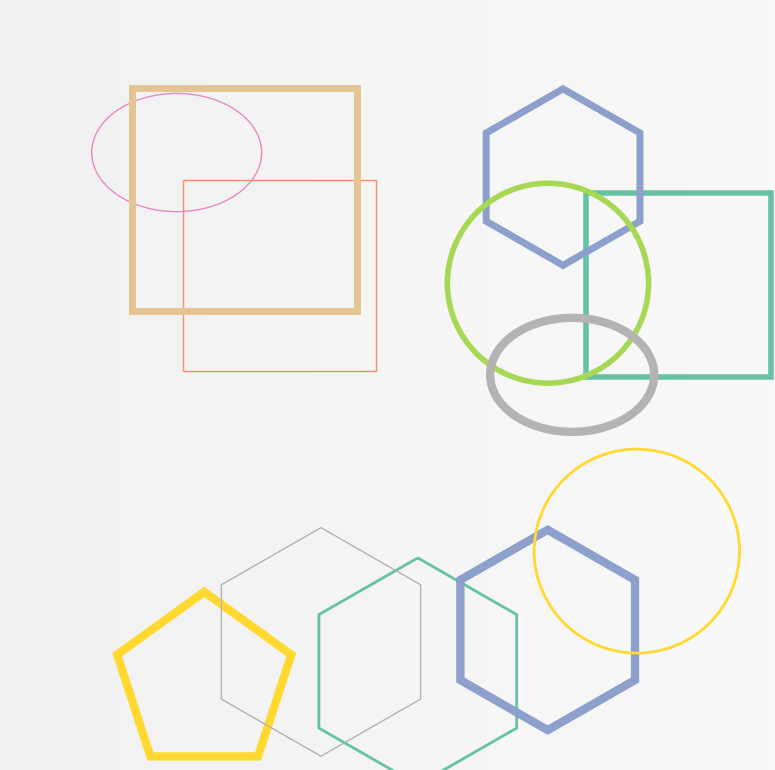[{"shape": "hexagon", "thickness": 1, "radius": 0.74, "center": [0.539, 0.128]}, {"shape": "square", "thickness": 2, "radius": 0.6, "center": [0.875, 0.63]}, {"shape": "square", "thickness": 0.5, "radius": 0.62, "center": [0.361, 0.642]}, {"shape": "hexagon", "thickness": 2.5, "radius": 0.57, "center": [0.727, 0.77]}, {"shape": "hexagon", "thickness": 3, "radius": 0.65, "center": [0.707, 0.182]}, {"shape": "oval", "thickness": 0.5, "radius": 0.55, "center": [0.228, 0.802]}, {"shape": "circle", "thickness": 2, "radius": 0.65, "center": [0.707, 0.632]}, {"shape": "circle", "thickness": 1, "radius": 0.66, "center": [0.822, 0.284]}, {"shape": "pentagon", "thickness": 3, "radius": 0.59, "center": [0.264, 0.113]}, {"shape": "square", "thickness": 2.5, "radius": 0.72, "center": [0.315, 0.741]}, {"shape": "oval", "thickness": 3, "radius": 0.53, "center": [0.738, 0.513]}, {"shape": "hexagon", "thickness": 0.5, "radius": 0.74, "center": [0.414, 0.166]}]